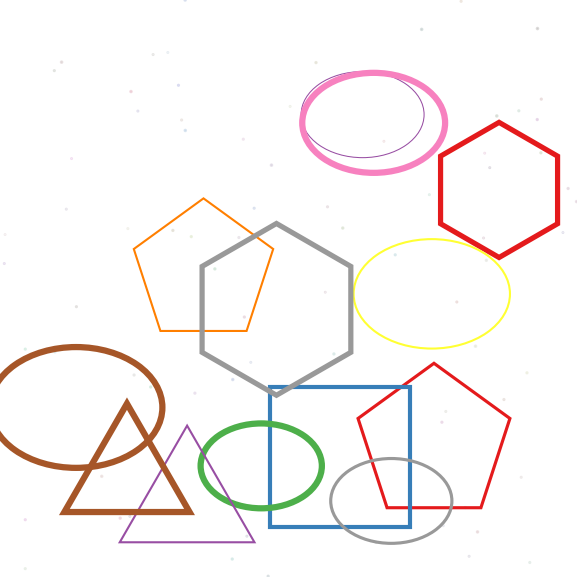[{"shape": "hexagon", "thickness": 2.5, "radius": 0.58, "center": [0.864, 0.67]}, {"shape": "pentagon", "thickness": 1.5, "radius": 0.69, "center": [0.751, 0.232]}, {"shape": "square", "thickness": 2, "radius": 0.61, "center": [0.589, 0.208]}, {"shape": "oval", "thickness": 3, "radius": 0.52, "center": [0.452, 0.192]}, {"shape": "oval", "thickness": 0.5, "radius": 0.53, "center": [0.628, 0.801]}, {"shape": "triangle", "thickness": 1, "radius": 0.67, "center": [0.324, 0.127]}, {"shape": "pentagon", "thickness": 1, "radius": 0.63, "center": [0.352, 0.529]}, {"shape": "oval", "thickness": 1, "radius": 0.68, "center": [0.748, 0.49]}, {"shape": "triangle", "thickness": 3, "radius": 0.63, "center": [0.22, 0.175]}, {"shape": "oval", "thickness": 3, "radius": 0.75, "center": [0.132, 0.294]}, {"shape": "oval", "thickness": 3, "radius": 0.62, "center": [0.647, 0.786]}, {"shape": "oval", "thickness": 1.5, "radius": 0.52, "center": [0.678, 0.132]}, {"shape": "hexagon", "thickness": 2.5, "radius": 0.74, "center": [0.479, 0.463]}]